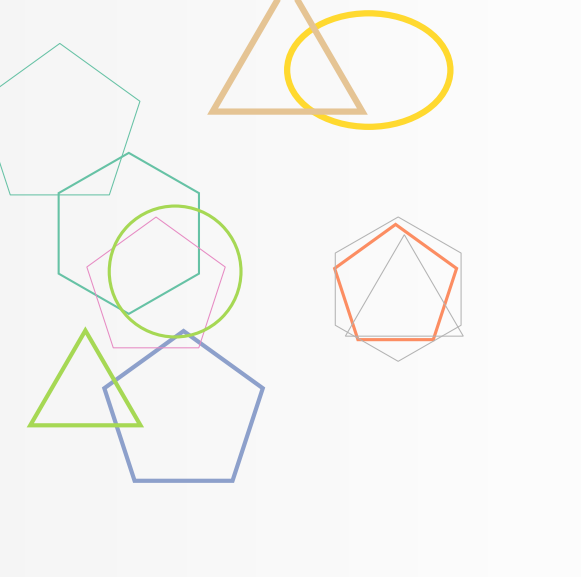[{"shape": "pentagon", "thickness": 0.5, "radius": 0.72, "center": [0.103, 0.779]}, {"shape": "hexagon", "thickness": 1, "radius": 0.7, "center": [0.222, 0.595]}, {"shape": "pentagon", "thickness": 1.5, "radius": 0.55, "center": [0.681, 0.5]}, {"shape": "pentagon", "thickness": 2, "radius": 0.72, "center": [0.316, 0.283]}, {"shape": "pentagon", "thickness": 0.5, "radius": 0.63, "center": [0.268, 0.498]}, {"shape": "triangle", "thickness": 2, "radius": 0.55, "center": [0.147, 0.317]}, {"shape": "circle", "thickness": 1.5, "radius": 0.57, "center": [0.301, 0.529]}, {"shape": "oval", "thickness": 3, "radius": 0.7, "center": [0.634, 0.878]}, {"shape": "triangle", "thickness": 3, "radius": 0.74, "center": [0.495, 0.88]}, {"shape": "triangle", "thickness": 0.5, "radius": 0.59, "center": [0.696, 0.476]}, {"shape": "hexagon", "thickness": 0.5, "radius": 0.62, "center": [0.685, 0.498]}]